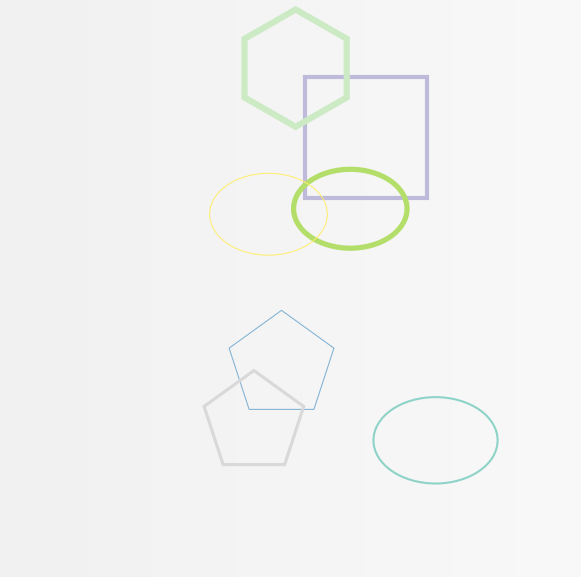[{"shape": "oval", "thickness": 1, "radius": 0.53, "center": [0.749, 0.237]}, {"shape": "square", "thickness": 2, "radius": 0.52, "center": [0.63, 0.761]}, {"shape": "pentagon", "thickness": 0.5, "radius": 0.47, "center": [0.484, 0.367]}, {"shape": "oval", "thickness": 2.5, "radius": 0.49, "center": [0.603, 0.638]}, {"shape": "pentagon", "thickness": 1.5, "radius": 0.45, "center": [0.437, 0.267]}, {"shape": "hexagon", "thickness": 3, "radius": 0.51, "center": [0.509, 0.881]}, {"shape": "oval", "thickness": 0.5, "radius": 0.51, "center": [0.462, 0.628]}]